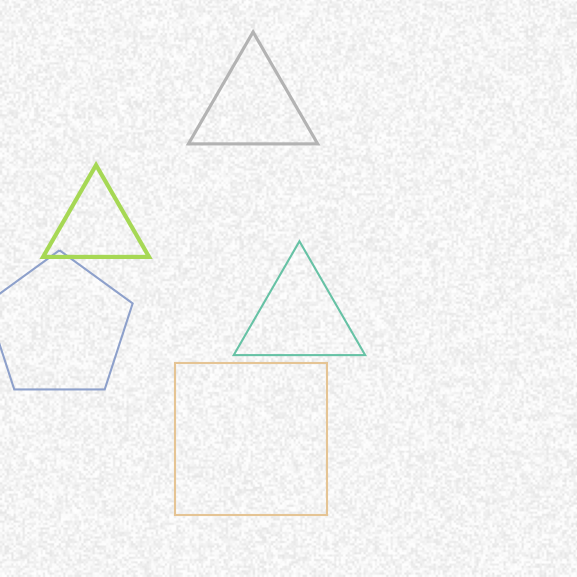[{"shape": "triangle", "thickness": 1, "radius": 0.66, "center": [0.519, 0.45]}, {"shape": "pentagon", "thickness": 1, "radius": 0.67, "center": [0.103, 0.433]}, {"shape": "triangle", "thickness": 2, "radius": 0.53, "center": [0.166, 0.607]}, {"shape": "square", "thickness": 1, "radius": 0.66, "center": [0.435, 0.239]}, {"shape": "triangle", "thickness": 1.5, "radius": 0.65, "center": [0.438, 0.815]}]